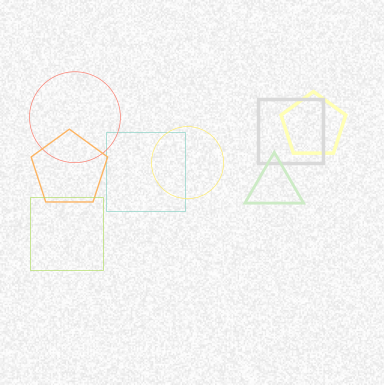[{"shape": "square", "thickness": 0.5, "radius": 0.51, "center": [0.377, 0.554]}, {"shape": "pentagon", "thickness": 2.5, "radius": 0.44, "center": [0.814, 0.674]}, {"shape": "circle", "thickness": 0.5, "radius": 0.59, "center": [0.195, 0.696]}, {"shape": "pentagon", "thickness": 1, "radius": 0.52, "center": [0.18, 0.56]}, {"shape": "square", "thickness": 0.5, "radius": 0.48, "center": [0.172, 0.394]}, {"shape": "square", "thickness": 2.5, "radius": 0.42, "center": [0.755, 0.66]}, {"shape": "triangle", "thickness": 2, "radius": 0.44, "center": [0.712, 0.516]}, {"shape": "circle", "thickness": 0.5, "radius": 0.47, "center": [0.487, 0.578]}]